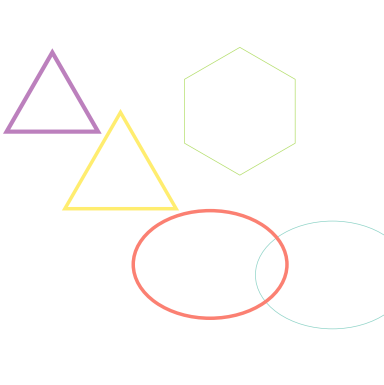[{"shape": "oval", "thickness": 0.5, "radius": 1.0, "center": [0.863, 0.286]}, {"shape": "oval", "thickness": 2.5, "radius": 1.0, "center": [0.546, 0.313]}, {"shape": "hexagon", "thickness": 0.5, "radius": 0.83, "center": [0.623, 0.711]}, {"shape": "triangle", "thickness": 3, "radius": 0.69, "center": [0.136, 0.727]}, {"shape": "triangle", "thickness": 2.5, "radius": 0.83, "center": [0.313, 0.541]}]